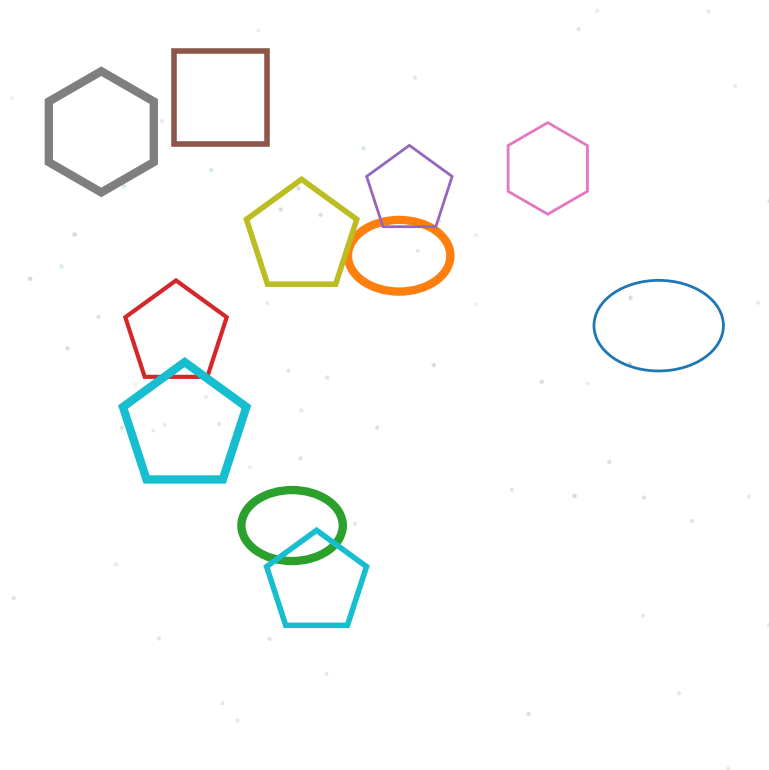[{"shape": "oval", "thickness": 1, "radius": 0.42, "center": [0.855, 0.577]}, {"shape": "oval", "thickness": 3, "radius": 0.33, "center": [0.518, 0.668]}, {"shape": "oval", "thickness": 3, "radius": 0.33, "center": [0.379, 0.317]}, {"shape": "pentagon", "thickness": 1.5, "radius": 0.35, "center": [0.229, 0.567]}, {"shape": "pentagon", "thickness": 1, "radius": 0.29, "center": [0.532, 0.753]}, {"shape": "square", "thickness": 2, "radius": 0.3, "center": [0.287, 0.873]}, {"shape": "hexagon", "thickness": 1, "radius": 0.3, "center": [0.711, 0.781]}, {"shape": "hexagon", "thickness": 3, "radius": 0.39, "center": [0.132, 0.829]}, {"shape": "pentagon", "thickness": 2, "radius": 0.38, "center": [0.392, 0.692]}, {"shape": "pentagon", "thickness": 2, "radius": 0.34, "center": [0.411, 0.243]}, {"shape": "pentagon", "thickness": 3, "radius": 0.42, "center": [0.24, 0.445]}]